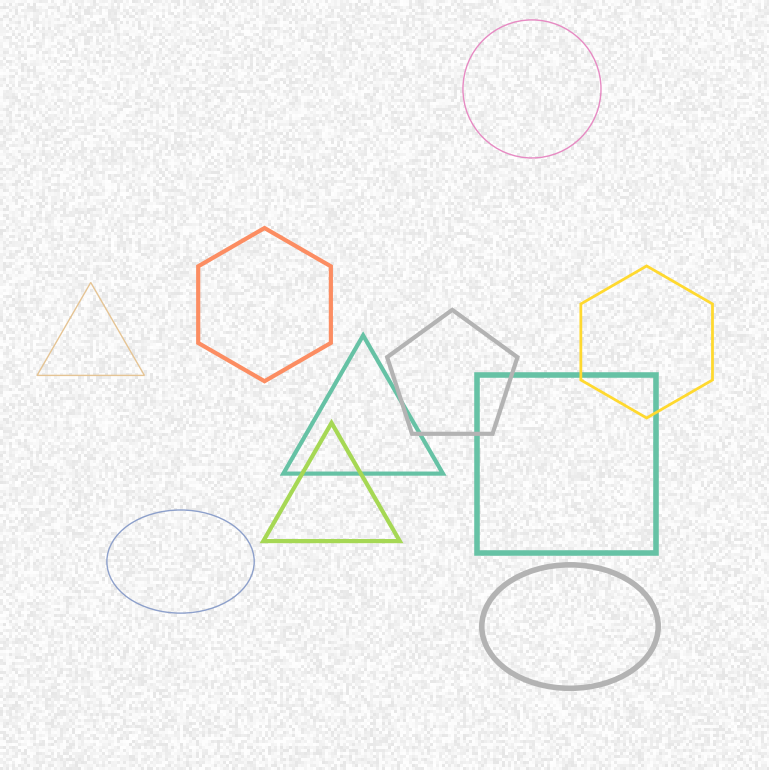[{"shape": "triangle", "thickness": 1.5, "radius": 0.6, "center": [0.472, 0.445]}, {"shape": "square", "thickness": 2, "radius": 0.58, "center": [0.736, 0.397]}, {"shape": "hexagon", "thickness": 1.5, "radius": 0.5, "center": [0.344, 0.604]}, {"shape": "oval", "thickness": 0.5, "radius": 0.48, "center": [0.234, 0.271]}, {"shape": "circle", "thickness": 0.5, "radius": 0.45, "center": [0.691, 0.885]}, {"shape": "triangle", "thickness": 1.5, "radius": 0.51, "center": [0.431, 0.348]}, {"shape": "hexagon", "thickness": 1, "radius": 0.49, "center": [0.84, 0.556]}, {"shape": "triangle", "thickness": 0.5, "radius": 0.4, "center": [0.118, 0.553]}, {"shape": "oval", "thickness": 2, "radius": 0.57, "center": [0.74, 0.186]}, {"shape": "pentagon", "thickness": 1.5, "radius": 0.44, "center": [0.587, 0.509]}]